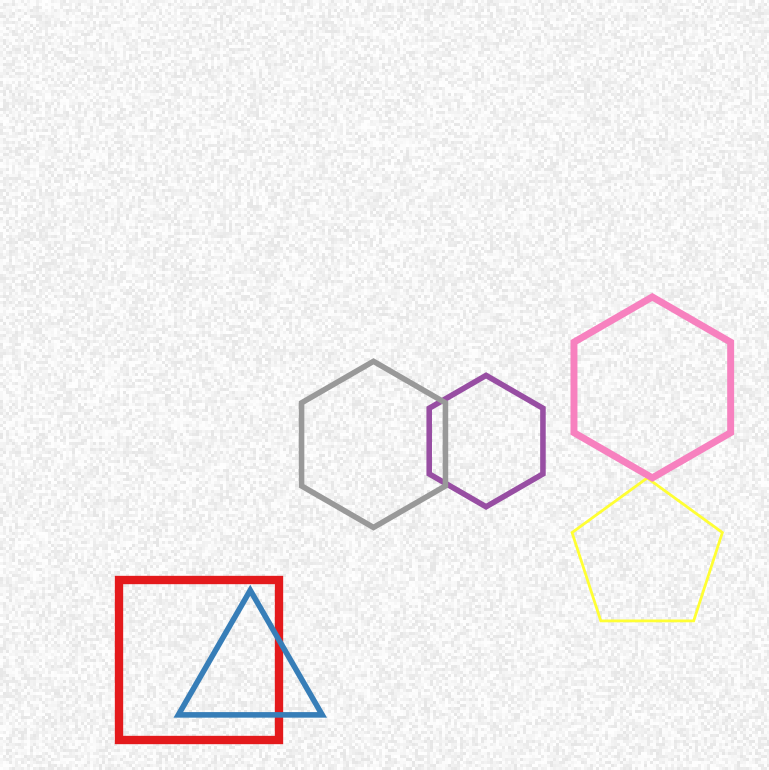[{"shape": "square", "thickness": 3, "radius": 0.52, "center": [0.258, 0.143]}, {"shape": "triangle", "thickness": 2, "radius": 0.54, "center": [0.325, 0.126]}, {"shape": "hexagon", "thickness": 2, "radius": 0.43, "center": [0.631, 0.427]}, {"shape": "pentagon", "thickness": 1, "radius": 0.51, "center": [0.841, 0.277]}, {"shape": "hexagon", "thickness": 2.5, "radius": 0.59, "center": [0.847, 0.497]}, {"shape": "hexagon", "thickness": 2, "radius": 0.54, "center": [0.485, 0.423]}]